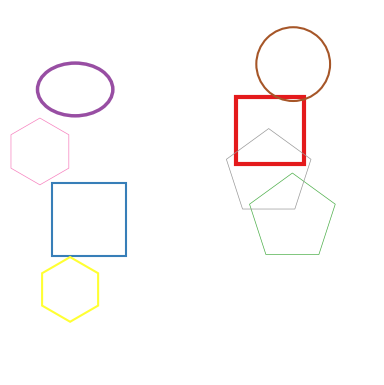[{"shape": "square", "thickness": 3, "radius": 0.44, "center": [0.701, 0.661]}, {"shape": "square", "thickness": 1.5, "radius": 0.48, "center": [0.231, 0.43]}, {"shape": "pentagon", "thickness": 0.5, "radius": 0.59, "center": [0.759, 0.434]}, {"shape": "oval", "thickness": 2.5, "radius": 0.49, "center": [0.195, 0.768]}, {"shape": "hexagon", "thickness": 1.5, "radius": 0.42, "center": [0.182, 0.248]}, {"shape": "circle", "thickness": 1.5, "radius": 0.48, "center": [0.762, 0.833]}, {"shape": "hexagon", "thickness": 0.5, "radius": 0.43, "center": [0.104, 0.607]}, {"shape": "pentagon", "thickness": 0.5, "radius": 0.58, "center": [0.698, 0.551]}]